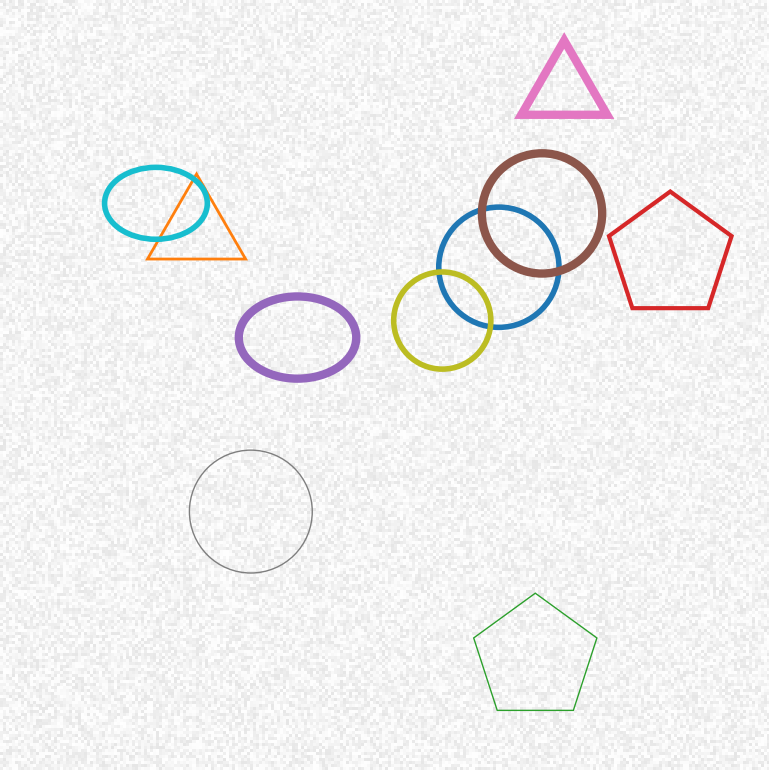[{"shape": "circle", "thickness": 2, "radius": 0.39, "center": [0.648, 0.653]}, {"shape": "triangle", "thickness": 1, "radius": 0.37, "center": [0.255, 0.7]}, {"shape": "pentagon", "thickness": 0.5, "radius": 0.42, "center": [0.695, 0.145]}, {"shape": "pentagon", "thickness": 1.5, "radius": 0.42, "center": [0.87, 0.668]}, {"shape": "oval", "thickness": 3, "radius": 0.38, "center": [0.386, 0.562]}, {"shape": "circle", "thickness": 3, "radius": 0.39, "center": [0.704, 0.723]}, {"shape": "triangle", "thickness": 3, "radius": 0.32, "center": [0.733, 0.883]}, {"shape": "circle", "thickness": 0.5, "radius": 0.4, "center": [0.326, 0.336]}, {"shape": "circle", "thickness": 2, "radius": 0.32, "center": [0.574, 0.584]}, {"shape": "oval", "thickness": 2, "radius": 0.33, "center": [0.203, 0.736]}]